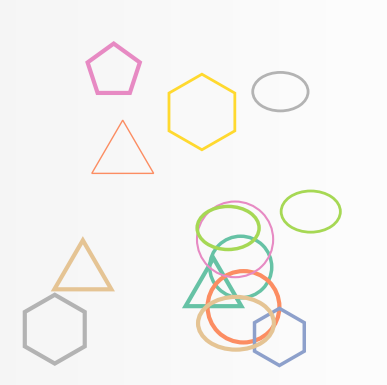[{"shape": "triangle", "thickness": 3, "radius": 0.42, "center": [0.551, 0.246]}, {"shape": "circle", "thickness": 2.5, "radius": 0.4, "center": [0.621, 0.306]}, {"shape": "circle", "thickness": 3, "radius": 0.46, "center": [0.628, 0.203]}, {"shape": "triangle", "thickness": 1, "radius": 0.46, "center": [0.317, 0.596]}, {"shape": "hexagon", "thickness": 2.5, "radius": 0.37, "center": [0.721, 0.125]}, {"shape": "pentagon", "thickness": 3, "radius": 0.35, "center": [0.293, 0.816]}, {"shape": "circle", "thickness": 1.5, "radius": 0.49, "center": [0.607, 0.378]}, {"shape": "oval", "thickness": 2.5, "radius": 0.4, "center": [0.589, 0.408]}, {"shape": "oval", "thickness": 2, "radius": 0.38, "center": [0.802, 0.45]}, {"shape": "hexagon", "thickness": 2, "radius": 0.49, "center": [0.521, 0.709]}, {"shape": "oval", "thickness": 3, "radius": 0.49, "center": [0.609, 0.16]}, {"shape": "triangle", "thickness": 3, "radius": 0.42, "center": [0.214, 0.291]}, {"shape": "oval", "thickness": 2, "radius": 0.36, "center": [0.724, 0.762]}, {"shape": "hexagon", "thickness": 3, "radius": 0.45, "center": [0.141, 0.145]}]